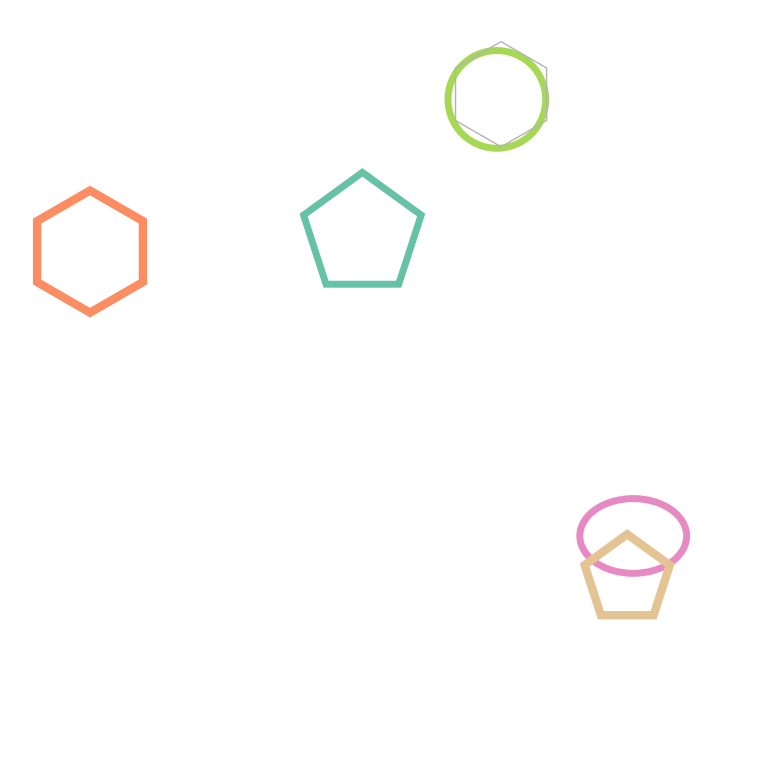[{"shape": "pentagon", "thickness": 2.5, "radius": 0.4, "center": [0.471, 0.696]}, {"shape": "hexagon", "thickness": 3, "radius": 0.4, "center": [0.117, 0.673]}, {"shape": "oval", "thickness": 2.5, "radius": 0.35, "center": [0.822, 0.304]}, {"shape": "circle", "thickness": 2.5, "radius": 0.32, "center": [0.645, 0.871]}, {"shape": "pentagon", "thickness": 3, "radius": 0.29, "center": [0.815, 0.248]}, {"shape": "hexagon", "thickness": 0.5, "radius": 0.34, "center": [0.651, 0.878]}]